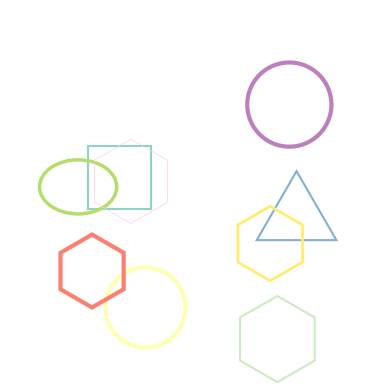[{"shape": "square", "thickness": 1.5, "radius": 0.41, "center": [0.31, 0.539]}, {"shape": "circle", "thickness": 3, "radius": 0.52, "center": [0.378, 0.201]}, {"shape": "hexagon", "thickness": 3, "radius": 0.47, "center": [0.239, 0.296]}, {"shape": "triangle", "thickness": 1.5, "radius": 0.6, "center": [0.77, 0.436]}, {"shape": "oval", "thickness": 2.5, "radius": 0.5, "center": [0.203, 0.515]}, {"shape": "hexagon", "thickness": 0.5, "radius": 0.55, "center": [0.34, 0.529]}, {"shape": "circle", "thickness": 3, "radius": 0.55, "center": [0.752, 0.728]}, {"shape": "hexagon", "thickness": 1.5, "radius": 0.56, "center": [0.72, 0.119]}, {"shape": "hexagon", "thickness": 2, "radius": 0.48, "center": [0.702, 0.367]}]